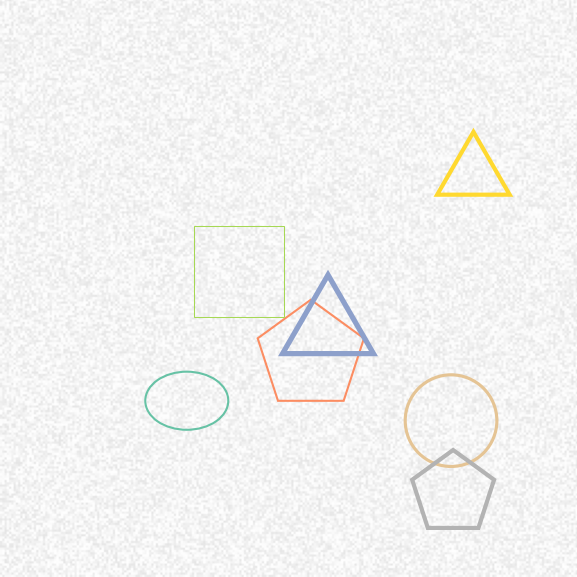[{"shape": "oval", "thickness": 1, "radius": 0.36, "center": [0.323, 0.305]}, {"shape": "pentagon", "thickness": 1, "radius": 0.48, "center": [0.538, 0.383]}, {"shape": "triangle", "thickness": 2.5, "radius": 0.45, "center": [0.568, 0.432]}, {"shape": "square", "thickness": 0.5, "radius": 0.39, "center": [0.414, 0.529]}, {"shape": "triangle", "thickness": 2, "radius": 0.36, "center": [0.82, 0.698]}, {"shape": "circle", "thickness": 1.5, "radius": 0.4, "center": [0.781, 0.271]}, {"shape": "pentagon", "thickness": 2, "radius": 0.37, "center": [0.785, 0.145]}]